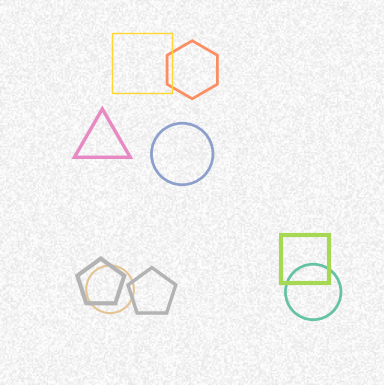[{"shape": "circle", "thickness": 2, "radius": 0.36, "center": [0.813, 0.242]}, {"shape": "hexagon", "thickness": 2, "radius": 0.38, "center": [0.499, 0.819]}, {"shape": "circle", "thickness": 2, "radius": 0.4, "center": [0.473, 0.6]}, {"shape": "triangle", "thickness": 2.5, "radius": 0.42, "center": [0.266, 0.633]}, {"shape": "square", "thickness": 3, "radius": 0.31, "center": [0.792, 0.327]}, {"shape": "square", "thickness": 1, "radius": 0.38, "center": [0.369, 0.836]}, {"shape": "circle", "thickness": 1.5, "radius": 0.31, "center": [0.286, 0.249]}, {"shape": "pentagon", "thickness": 3, "radius": 0.32, "center": [0.262, 0.264]}, {"shape": "pentagon", "thickness": 2.5, "radius": 0.33, "center": [0.394, 0.24]}]